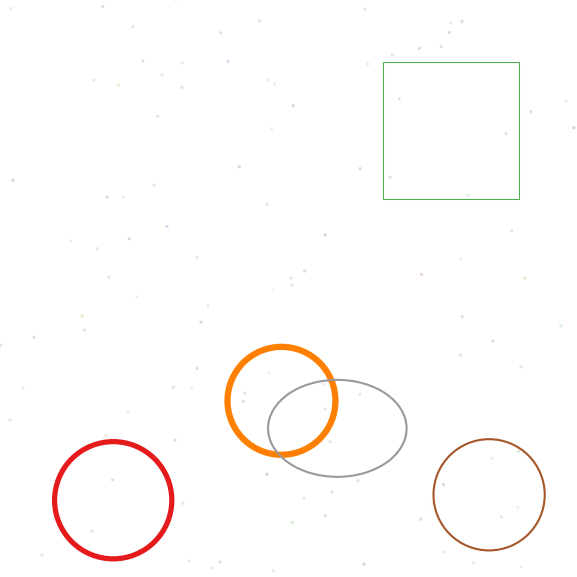[{"shape": "circle", "thickness": 2.5, "radius": 0.51, "center": [0.196, 0.133]}, {"shape": "square", "thickness": 0.5, "radius": 0.59, "center": [0.781, 0.773]}, {"shape": "circle", "thickness": 3, "radius": 0.47, "center": [0.487, 0.305]}, {"shape": "circle", "thickness": 1, "radius": 0.48, "center": [0.847, 0.142]}, {"shape": "oval", "thickness": 1, "radius": 0.6, "center": [0.584, 0.257]}]